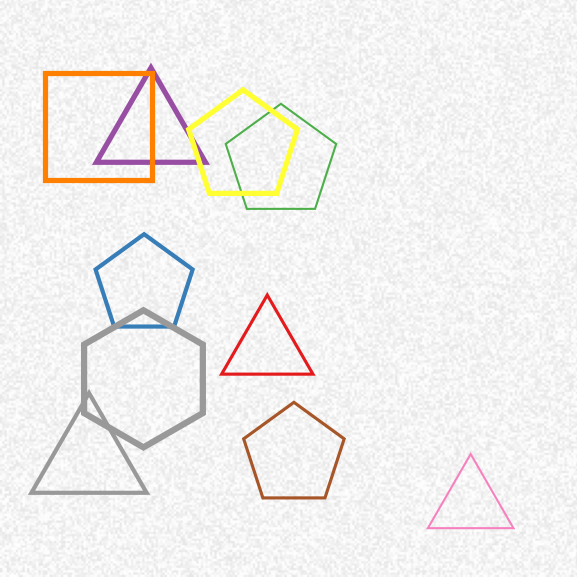[{"shape": "triangle", "thickness": 1.5, "radius": 0.46, "center": [0.463, 0.397]}, {"shape": "pentagon", "thickness": 2, "radius": 0.44, "center": [0.25, 0.505]}, {"shape": "pentagon", "thickness": 1, "radius": 0.5, "center": [0.486, 0.719]}, {"shape": "triangle", "thickness": 2.5, "radius": 0.55, "center": [0.261, 0.773]}, {"shape": "square", "thickness": 2.5, "radius": 0.46, "center": [0.17, 0.78]}, {"shape": "pentagon", "thickness": 2.5, "radius": 0.5, "center": [0.421, 0.744]}, {"shape": "pentagon", "thickness": 1.5, "radius": 0.46, "center": [0.509, 0.211]}, {"shape": "triangle", "thickness": 1, "radius": 0.43, "center": [0.815, 0.127]}, {"shape": "hexagon", "thickness": 3, "radius": 0.59, "center": [0.248, 0.343]}, {"shape": "triangle", "thickness": 2, "radius": 0.58, "center": [0.154, 0.203]}]